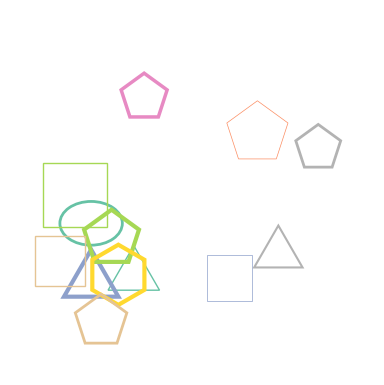[{"shape": "triangle", "thickness": 1, "radius": 0.39, "center": [0.348, 0.285]}, {"shape": "oval", "thickness": 2, "radius": 0.41, "center": [0.237, 0.42]}, {"shape": "pentagon", "thickness": 0.5, "radius": 0.42, "center": [0.669, 0.655]}, {"shape": "square", "thickness": 0.5, "radius": 0.3, "center": [0.595, 0.278]}, {"shape": "triangle", "thickness": 3, "radius": 0.41, "center": [0.237, 0.27]}, {"shape": "pentagon", "thickness": 2.5, "radius": 0.31, "center": [0.374, 0.747]}, {"shape": "square", "thickness": 1, "radius": 0.42, "center": [0.194, 0.494]}, {"shape": "pentagon", "thickness": 3, "radius": 0.37, "center": [0.29, 0.38]}, {"shape": "hexagon", "thickness": 3, "radius": 0.39, "center": [0.307, 0.286]}, {"shape": "pentagon", "thickness": 2, "radius": 0.35, "center": [0.263, 0.166]}, {"shape": "square", "thickness": 1, "radius": 0.33, "center": [0.157, 0.323]}, {"shape": "pentagon", "thickness": 2, "radius": 0.31, "center": [0.827, 0.616]}, {"shape": "triangle", "thickness": 1.5, "radius": 0.36, "center": [0.723, 0.342]}]